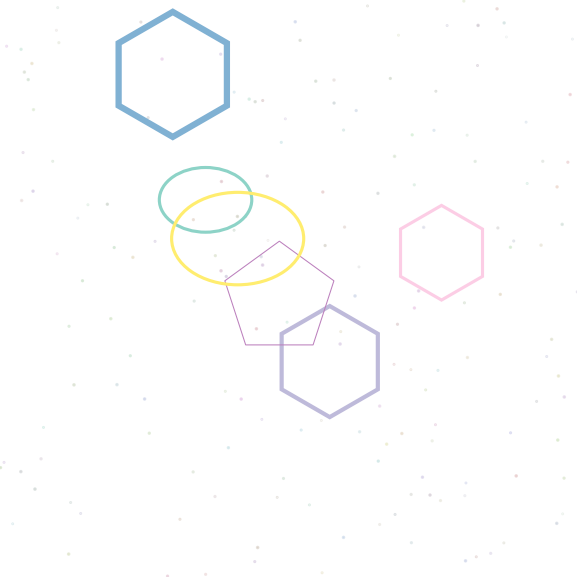[{"shape": "oval", "thickness": 1.5, "radius": 0.4, "center": [0.356, 0.653]}, {"shape": "hexagon", "thickness": 2, "radius": 0.48, "center": [0.571, 0.373]}, {"shape": "hexagon", "thickness": 3, "radius": 0.54, "center": [0.299, 0.87]}, {"shape": "hexagon", "thickness": 1.5, "radius": 0.41, "center": [0.765, 0.561]}, {"shape": "pentagon", "thickness": 0.5, "radius": 0.5, "center": [0.484, 0.482]}, {"shape": "oval", "thickness": 1.5, "radius": 0.57, "center": [0.412, 0.586]}]